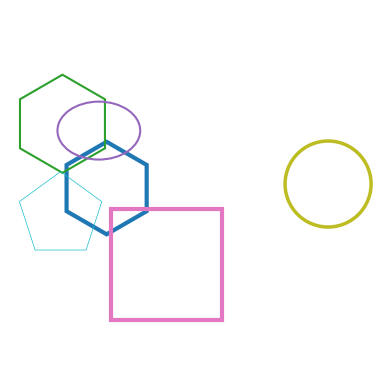[{"shape": "hexagon", "thickness": 3, "radius": 0.6, "center": [0.277, 0.512]}, {"shape": "hexagon", "thickness": 1.5, "radius": 0.64, "center": [0.162, 0.679]}, {"shape": "oval", "thickness": 1.5, "radius": 0.54, "center": [0.257, 0.661]}, {"shape": "square", "thickness": 3, "radius": 0.72, "center": [0.433, 0.314]}, {"shape": "circle", "thickness": 2.5, "radius": 0.56, "center": [0.852, 0.522]}, {"shape": "pentagon", "thickness": 0.5, "radius": 0.56, "center": [0.157, 0.442]}]